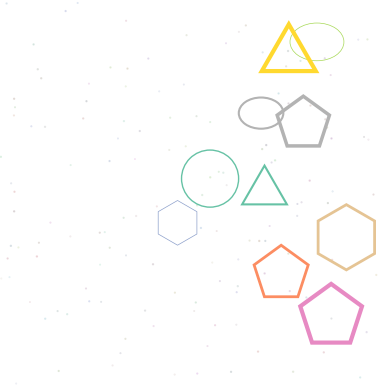[{"shape": "triangle", "thickness": 1.5, "radius": 0.34, "center": [0.687, 0.503]}, {"shape": "circle", "thickness": 1, "radius": 0.37, "center": [0.546, 0.536]}, {"shape": "pentagon", "thickness": 2, "radius": 0.37, "center": [0.73, 0.289]}, {"shape": "hexagon", "thickness": 0.5, "radius": 0.29, "center": [0.461, 0.421]}, {"shape": "pentagon", "thickness": 3, "radius": 0.42, "center": [0.86, 0.178]}, {"shape": "oval", "thickness": 0.5, "radius": 0.35, "center": [0.823, 0.891]}, {"shape": "triangle", "thickness": 3, "radius": 0.4, "center": [0.75, 0.856]}, {"shape": "hexagon", "thickness": 2, "radius": 0.42, "center": [0.9, 0.384]}, {"shape": "oval", "thickness": 1.5, "radius": 0.29, "center": [0.678, 0.706]}, {"shape": "pentagon", "thickness": 2.5, "radius": 0.36, "center": [0.788, 0.679]}]